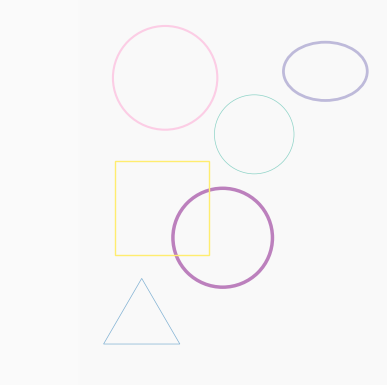[{"shape": "circle", "thickness": 0.5, "radius": 0.51, "center": [0.656, 0.651]}, {"shape": "oval", "thickness": 2, "radius": 0.54, "center": [0.84, 0.815]}, {"shape": "triangle", "thickness": 0.5, "radius": 0.57, "center": [0.366, 0.163]}, {"shape": "circle", "thickness": 1.5, "radius": 0.67, "center": [0.426, 0.798]}, {"shape": "circle", "thickness": 2.5, "radius": 0.64, "center": [0.575, 0.383]}, {"shape": "square", "thickness": 1, "radius": 0.61, "center": [0.418, 0.46]}]